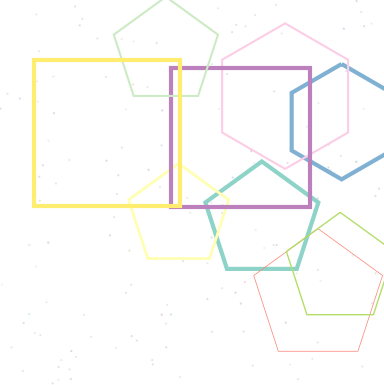[{"shape": "pentagon", "thickness": 3, "radius": 0.77, "center": [0.68, 0.426]}, {"shape": "pentagon", "thickness": 2, "radius": 0.68, "center": [0.464, 0.439]}, {"shape": "pentagon", "thickness": 0.5, "radius": 0.88, "center": [0.826, 0.23]}, {"shape": "hexagon", "thickness": 3, "radius": 0.75, "center": [0.887, 0.684]}, {"shape": "pentagon", "thickness": 1, "radius": 0.73, "center": [0.884, 0.301]}, {"shape": "hexagon", "thickness": 1.5, "radius": 0.94, "center": [0.741, 0.75]}, {"shape": "square", "thickness": 3, "radius": 0.9, "center": [0.625, 0.643]}, {"shape": "pentagon", "thickness": 1.5, "radius": 0.71, "center": [0.431, 0.866]}, {"shape": "square", "thickness": 3, "radius": 0.95, "center": [0.277, 0.655]}]